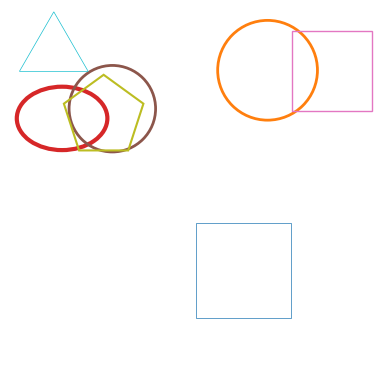[{"shape": "square", "thickness": 0.5, "radius": 0.62, "center": [0.632, 0.297]}, {"shape": "circle", "thickness": 2, "radius": 0.65, "center": [0.695, 0.817]}, {"shape": "oval", "thickness": 3, "radius": 0.59, "center": [0.161, 0.692]}, {"shape": "circle", "thickness": 2, "radius": 0.56, "center": [0.292, 0.718]}, {"shape": "square", "thickness": 1, "radius": 0.52, "center": [0.862, 0.816]}, {"shape": "pentagon", "thickness": 1.5, "radius": 0.54, "center": [0.269, 0.697]}, {"shape": "triangle", "thickness": 0.5, "radius": 0.52, "center": [0.14, 0.866]}]